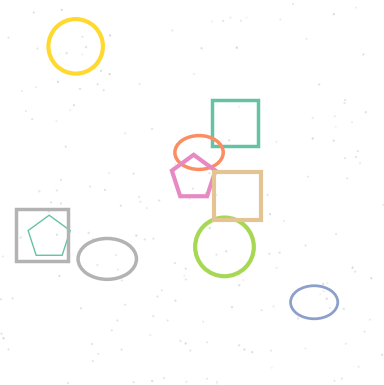[{"shape": "square", "thickness": 2.5, "radius": 0.3, "center": [0.611, 0.681]}, {"shape": "pentagon", "thickness": 1, "radius": 0.29, "center": [0.128, 0.383]}, {"shape": "oval", "thickness": 2.5, "radius": 0.31, "center": [0.517, 0.604]}, {"shape": "oval", "thickness": 2, "radius": 0.31, "center": [0.816, 0.215]}, {"shape": "pentagon", "thickness": 3, "radius": 0.3, "center": [0.503, 0.538]}, {"shape": "circle", "thickness": 3, "radius": 0.38, "center": [0.583, 0.359]}, {"shape": "circle", "thickness": 3, "radius": 0.35, "center": [0.197, 0.88]}, {"shape": "square", "thickness": 3, "radius": 0.31, "center": [0.617, 0.491]}, {"shape": "oval", "thickness": 2.5, "radius": 0.38, "center": [0.279, 0.327]}, {"shape": "square", "thickness": 2.5, "radius": 0.34, "center": [0.11, 0.389]}]